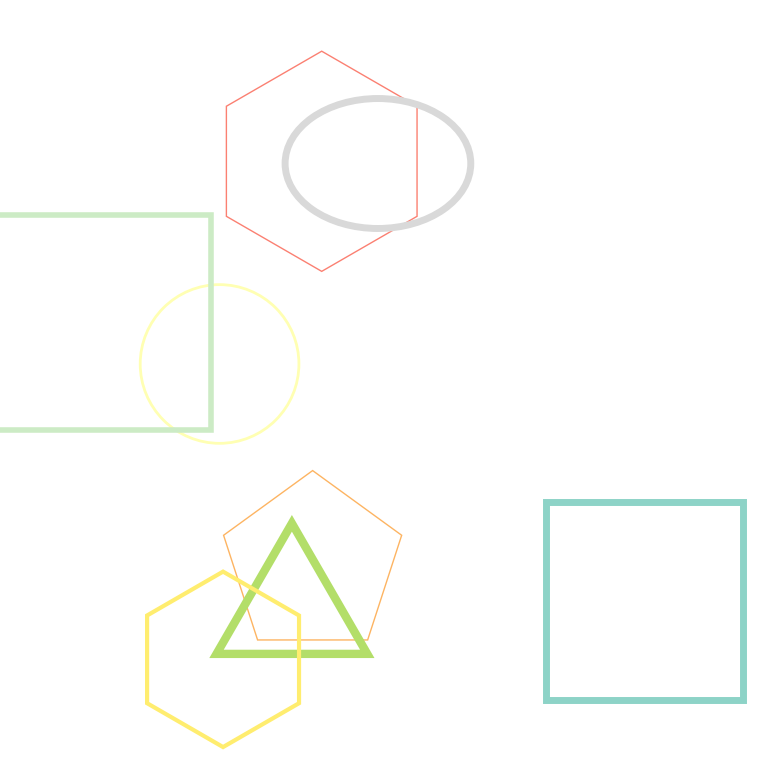[{"shape": "square", "thickness": 2.5, "radius": 0.64, "center": [0.837, 0.22]}, {"shape": "circle", "thickness": 1, "radius": 0.52, "center": [0.285, 0.527]}, {"shape": "hexagon", "thickness": 0.5, "radius": 0.71, "center": [0.418, 0.791]}, {"shape": "pentagon", "thickness": 0.5, "radius": 0.61, "center": [0.406, 0.267]}, {"shape": "triangle", "thickness": 3, "radius": 0.57, "center": [0.379, 0.207]}, {"shape": "oval", "thickness": 2.5, "radius": 0.6, "center": [0.491, 0.788]}, {"shape": "square", "thickness": 2, "radius": 0.7, "center": [0.134, 0.581]}, {"shape": "hexagon", "thickness": 1.5, "radius": 0.57, "center": [0.29, 0.144]}]